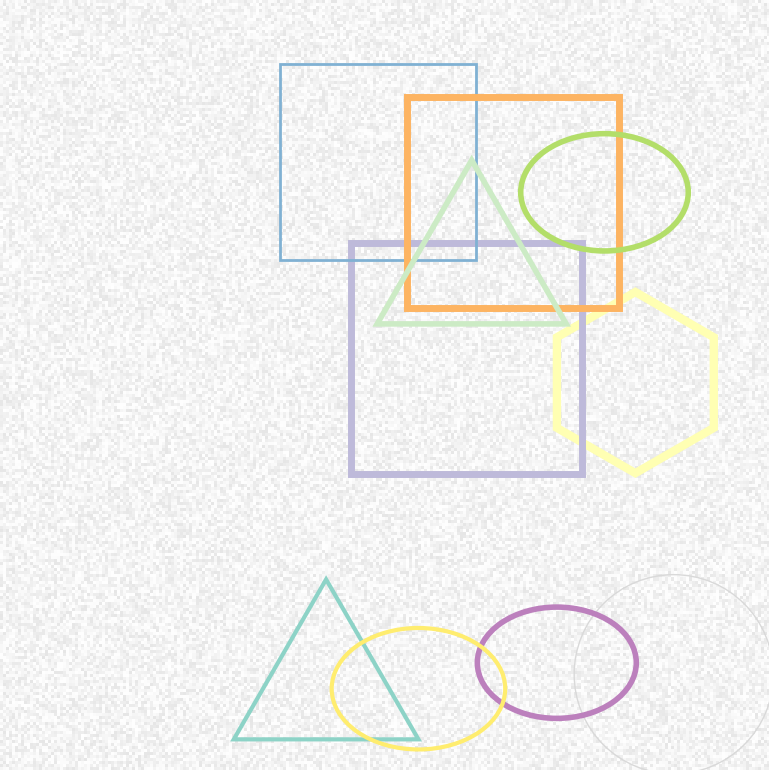[{"shape": "triangle", "thickness": 1.5, "radius": 0.69, "center": [0.423, 0.109]}, {"shape": "hexagon", "thickness": 3, "radius": 0.59, "center": [0.825, 0.503]}, {"shape": "square", "thickness": 2.5, "radius": 0.75, "center": [0.606, 0.534]}, {"shape": "square", "thickness": 1, "radius": 0.63, "center": [0.491, 0.79]}, {"shape": "square", "thickness": 2.5, "radius": 0.69, "center": [0.666, 0.737]}, {"shape": "oval", "thickness": 2, "radius": 0.54, "center": [0.785, 0.75]}, {"shape": "circle", "thickness": 0.5, "radius": 0.65, "center": [0.875, 0.124]}, {"shape": "oval", "thickness": 2, "radius": 0.52, "center": [0.723, 0.139]}, {"shape": "triangle", "thickness": 2, "radius": 0.71, "center": [0.613, 0.65]}, {"shape": "oval", "thickness": 1.5, "radius": 0.56, "center": [0.543, 0.106]}]